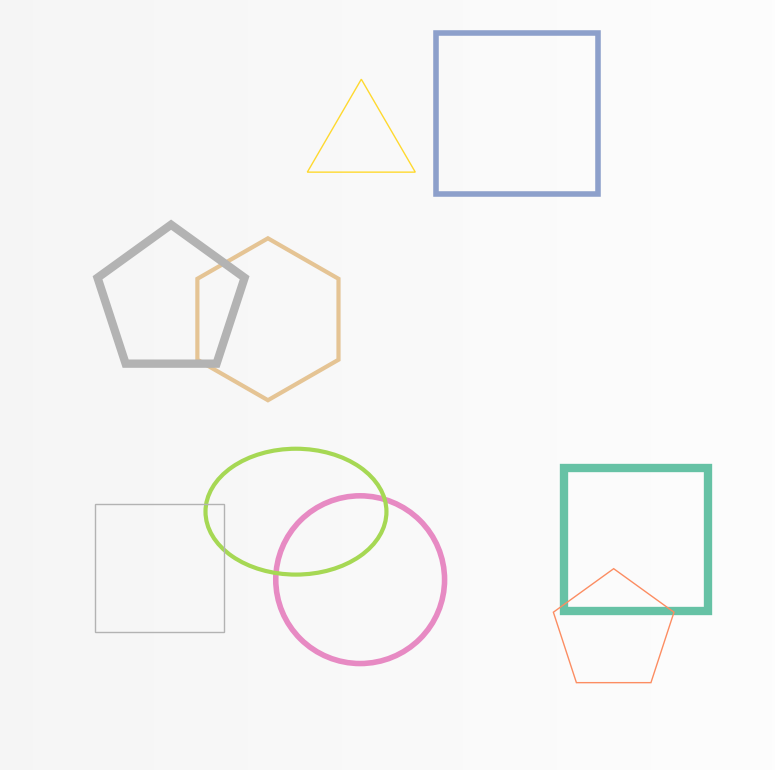[{"shape": "square", "thickness": 3, "radius": 0.46, "center": [0.82, 0.299]}, {"shape": "pentagon", "thickness": 0.5, "radius": 0.41, "center": [0.792, 0.18]}, {"shape": "square", "thickness": 2, "radius": 0.52, "center": [0.667, 0.852]}, {"shape": "circle", "thickness": 2, "radius": 0.54, "center": [0.465, 0.247]}, {"shape": "oval", "thickness": 1.5, "radius": 0.58, "center": [0.382, 0.336]}, {"shape": "triangle", "thickness": 0.5, "radius": 0.4, "center": [0.466, 0.817]}, {"shape": "hexagon", "thickness": 1.5, "radius": 0.53, "center": [0.346, 0.585]}, {"shape": "square", "thickness": 0.5, "radius": 0.42, "center": [0.206, 0.262]}, {"shape": "pentagon", "thickness": 3, "radius": 0.5, "center": [0.221, 0.608]}]